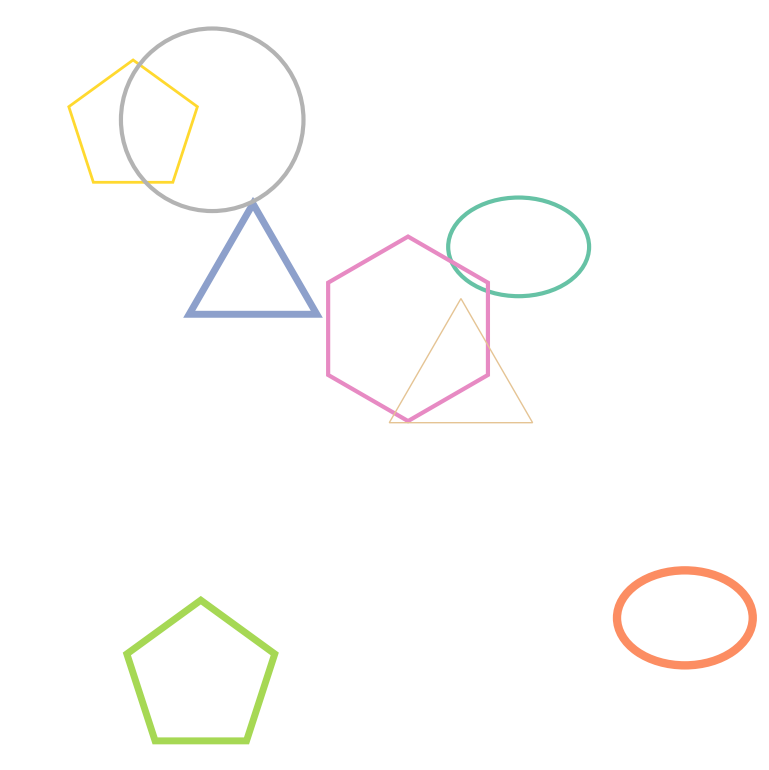[{"shape": "oval", "thickness": 1.5, "radius": 0.46, "center": [0.674, 0.679]}, {"shape": "oval", "thickness": 3, "radius": 0.44, "center": [0.889, 0.198]}, {"shape": "triangle", "thickness": 2.5, "radius": 0.48, "center": [0.329, 0.64]}, {"shape": "hexagon", "thickness": 1.5, "radius": 0.6, "center": [0.53, 0.573]}, {"shape": "pentagon", "thickness": 2.5, "radius": 0.5, "center": [0.261, 0.12]}, {"shape": "pentagon", "thickness": 1, "radius": 0.44, "center": [0.173, 0.834]}, {"shape": "triangle", "thickness": 0.5, "radius": 0.54, "center": [0.599, 0.505]}, {"shape": "circle", "thickness": 1.5, "radius": 0.59, "center": [0.276, 0.844]}]